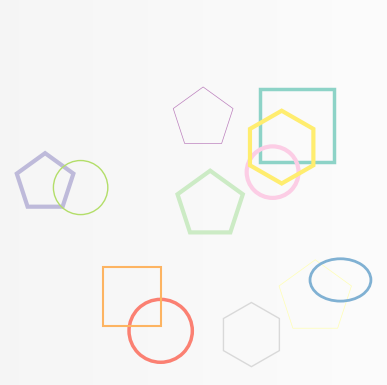[{"shape": "square", "thickness": 2.5, "radius": 0.47, "center": [0.766, 0.674]}, {"shape": "pentagon", "thickness": 0.5, "radius": 0.49, "center": [0.814, 0.227]}, {"shape": "pentagon", "thickness": 3, "radius": 0.38, "center": [0.116, 0.525]}, {"shape": "circle", "thickness": 2.5, "radius": 0.41, "center": [0.415, 0.141]}, {"shape": "oval", "thickness": 2, "radius": 0.39, "center": [0.879, 0.273]}, {"shape": "square", "thickness": 1.5, "radius": 0.38, "center": [0.34, 0.23]}, {"shape": "circle", "thickness": 1, "radius": 0.35, "center": [0.208, 0.513]}, {"shape": "circle", "thickness": 3, "radius": 0.33, "center": [0.704, 0.553]}, {"shape": "hexagon", "thickness": 1, "radius": 0.42, "center": [0.649, 0.131]}, {"shape": "pentagon", "thickness": 0.5, "radius": 0.41, "center": [0.524, 0.693]}, {"shape": "pentagon", "thickness": 3, "radius": 0.44, "center": [0.542, 0.468]}, {"shape": "hexagon", "thickness": 3, "radius": 0.47, "center": [0.727, 0.618]}]